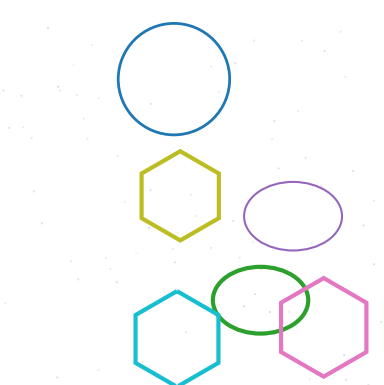[{"shape": "circle", "thickness": 2, "radius": 0.72, "center": [0.452, 0.794]}, {"shape": "oval", "thickness": 3, "radius": 0.62, "center": [0.677, 0.22]}, {"shape": "oval", "thickness": 1.5, "radius": 0.64, "center": [0.761, 0.438]}, {"shape": "hexagon", "thickness": 3, "radius": 0.64, "center": [0.841, 0.15]}, {"shape": "hexagon", "thickness": 3, "radius": 0.58, "center": [0.468, 0.491]}, {"shape": "hexagon", "thickness": 3, "radius": 0.62, "center": [0.46, 0.12]}]